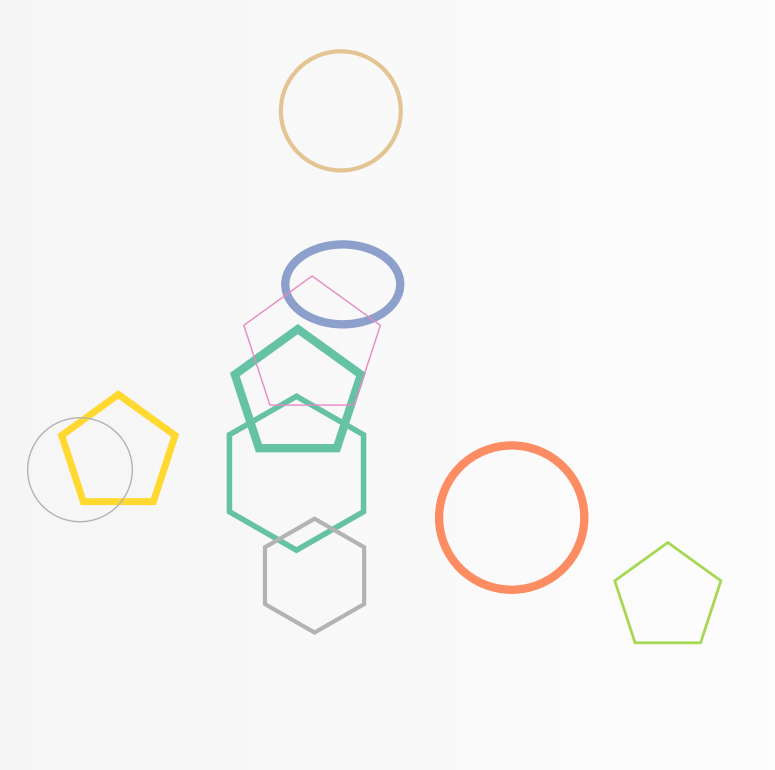[{"shape": "pentagon", "thickness": 3, "radius": 0.43, "center": [0.384, 0.487]}, {"shape": "hexagon", "thickness": 2, "radius": 0.5, "center": [0.383, 0.385]}, {"shape": "circle", "thickness": 3, "radius": 0.47, "center": [0.66, 0.328]}, {"shape": "oval", "thickness": 3, "radius": 0.37, "center": [0.442, 0.631]}, {"shape": "pentagon", "thickness": 0.5, "radius": 0.46, "center": [0.403, 0.549]}, {"shape": "pentagon", "thickness": 1, "radius": 0.36, "center": [0.862, 0.223]}, {"shape": "pentagon", "thickness": 2.5, "radius": 0.38, "center": [0.153, 0.411]}, {"shape": "circle", "thickness": 1.5, "radius": 0.39, "center": [0.44, 0.856]}, {"shape": "circle", "thickness": 0.5, "radius": 0.34, "center": [0.103, 0.39]}, {"shape": "hexagon", "thickness": 1.5, "radius": 0.37, "center": [0.406, 0.252]}]